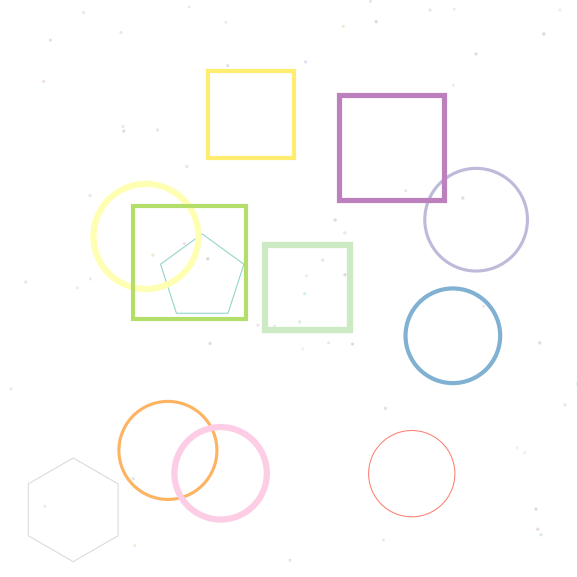[{"shape": "pentagon", "thickness": 0.5, "radius": 0.38, "center": [0.35, 0.518]}, {"shape": "circle", "thickness": 3, "radius": 0.45, "center": [0.253, 0.59]}, {"shape": "circle", "thickness": 1.5, "radius": 0.44, "center": [0.824, 0.619]}, {"shape": "circle", "thickness": 0.5, "radius": 0.37, "center": [0.713, 0.179]}, {"shape": "circle", "thickness": 2, "radius": 0.41, "center": [0.784, 0.418]}, {"shape": "circle", "thickness": 1.5, "radius": 0.42, "center": [0.291, 0.219]}, {"shape": "square", "thickness": 2, "radius": 0.49, "center": [0.328, 0.545]}, {"shape": "circle", "thickness": 3, "radius": 0.4, "center": [0.382, 0.18]}, {"shape": "hexagon", "thickness": 0.5, "radius": 0.45, "center": [0.127, 0.116]}, {"shape": "square", "thickness": 2.5, "radius": 0.45, "center": [0.678, 0.744]}, {"shape": "square", "thickness": 3, "radius": 0.37, "center": [0.533, 0.501]}, {"shape": "square", "thickness": 2, "radius": 0.38, "center": [0.435, 0.801]}]